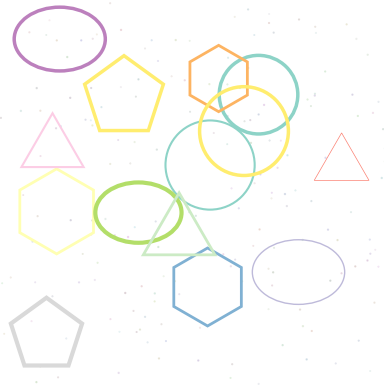[{"shape": "circle", "thickness": 1.5, "radius": 0.58, "center": [0.546, 0.571]}, {"shape": "circle", "thickness": 2.5, "radius": 0.51, "center": [0.671, 0.754]}, {"shape": "hexagon", "thickness": 2, "radius": 0.55, "center": [0.147, 0.451]}, {"shape": "oval", "thickness": 1, "radius": 0.6, "center": [0.775, 0.293]}, {"shape": "triangle", "thickness": 0.5, "radius": 0.41, "center": [0.887, 0.573]}, {"shape": "hexagon", "thickness": 2, "radius": 0.51, "center": [0.539, 0.255]}, {"shape": "hexagon", "thickness": 2, "radius": 0.43, "center": [0.568, 0.796]}, {"shape": "oval", "thickness": 3, "radius": 0.56, "center": [0.36, 0.448]}, {"shape": "triangle", "thickness": 1.5, "radius": 0.47, "center": [0.136, 0.613]}, {"shape": "pentagon", "thickness": 3, "radius": 0.49, "center": [0.121, 0.129]}, {"shape": "oval", "thickness": 2.5, "radius": 0.59, "center": [0.155, 0.899]}, {"shape": "triangle", "thickness": 2, "radius": 0.54, "center": [0.465, 0.392]}, {"shape": "pentagon", "thickness": 2.5, "radius": 0.54, "center": [0.322, 0.748]}, {"shape": "circle", "thickness": 2.5, "radius": 0.58, "center": [0.634, 0.66]}]